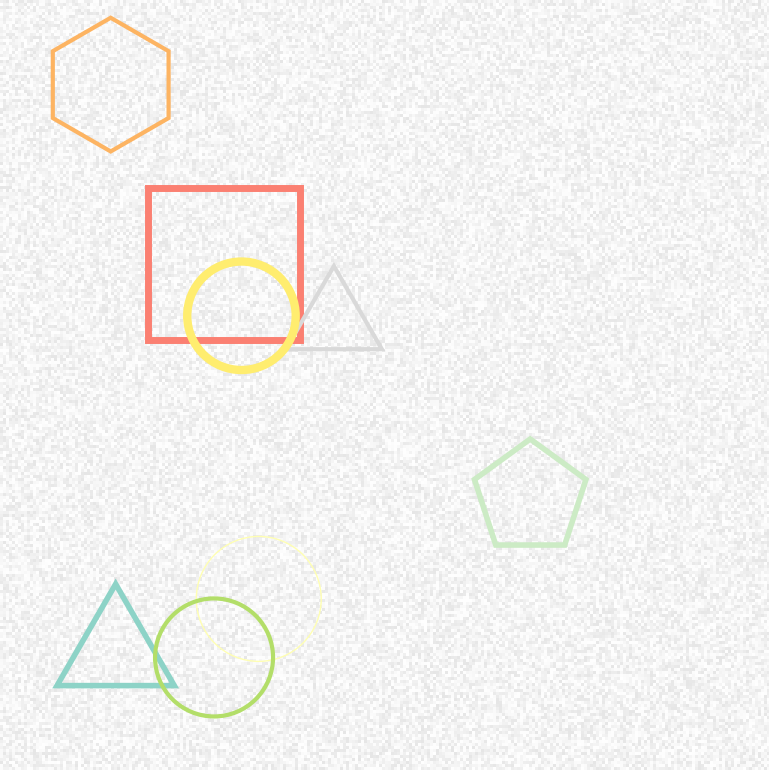[{"shape": "triangle", "thickness": 2, "radius": 0.44, "center": [0.15, 0.154]}, {"shape": "circle", "thickness": 0.5, "radius": 0.41, "center": [0.336, 0.222]}, {"shape": "square", "thickness": 2.5, "radius": 0.49, "center": [0.291, 0.657]}, {"shape": "hexagon", "thickness": 1.5, "radius": 0.43, "center": [0.144, 0.89]}, {"shape": "circle", "thickness": 1.5, "radius": 0.38, "center": [0.278, 0.146]}, {"shape": "triangle", "thickness": 1.5, "radius": 0.36, "center": [0.434, 0.582]}, {"shape": "pentagon", "thickness": 2, "radius": 0.38, "center": [0.689, 0.354]}, {"shape": "circle", "thickness": 3, "radius": 0.35, "center": [0.314, 0.59]}]